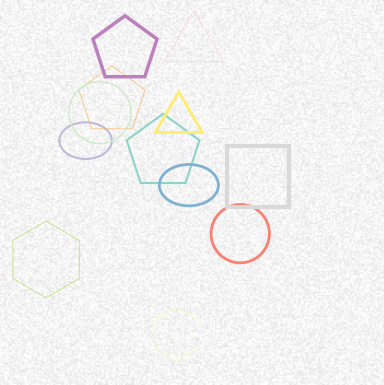[{"shape": "pentagon", "thickness": 1.5, "radius": 0.5, "center": [0.424, 0.605]}, {"shape": "hexagon", "thickness": 0.5, "radius": 0.34, "center": [0.459, 0.133]}, {"shape": "oval", "thickness": 1.5, "radius": 0.34, "center": [0.222, 0.635]}, {"shape": "circle", "thickness": 2, "radius": 0.38, "center": [0.624, 0.393]}, {"shape": "oval", "thickness": 2, "radius": 0.38, "center": [0.491, 0.519]}, {"shape": "pentagon", "thickness": 0.5, "radius": 0.45, "center": [0.291, 0.739]}, {"shape": "hexagon", "thickness": 0.5, "radius": 0.5, "center": [0.12, 0.326]}, {"shape": "triangle", "thickness": 0.5, "radius": 0.44, "center": [0.503, 0.885]}, {"shape": "square", "thickness": 3, "radius": 0.4, "center": [0.67, 0.541]}, {"shape": "pentagon", "thickness": 2.5, "radius": 0.44, "center": [0.325, 0.872]}, {"shape": "circle", "thickness": 1, "radius": 0.4, "center": [0.26, 0.708]}, {"shape": "triangle", "thickness": 2, "radius": 0.35, "center": [0.464, 0.691]}]